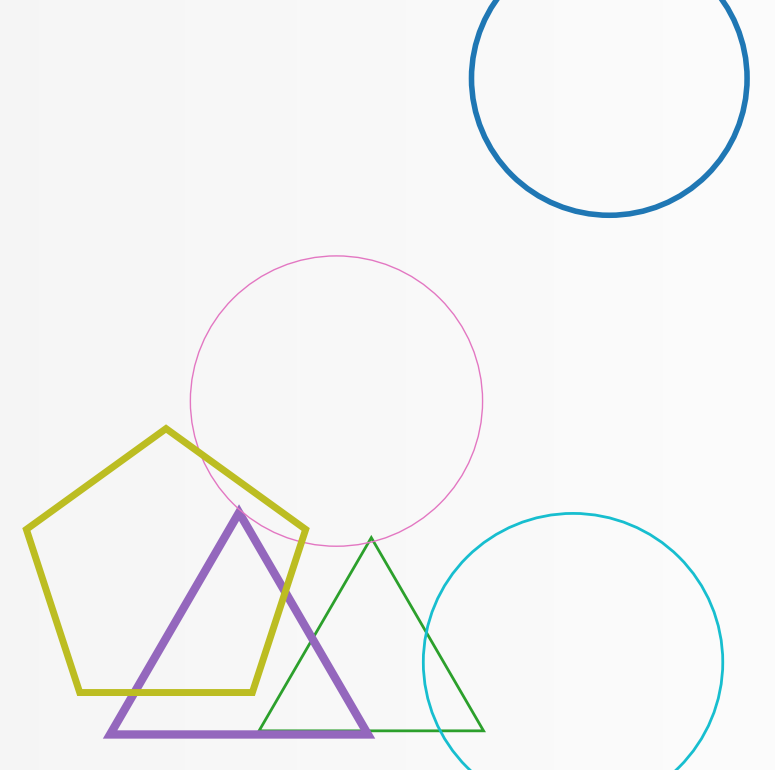[{"shape": "circle", "thickness": 2, "radius": 0.89, "center": [0.786, 0.898]}, {"shape": "triangle", "thickness": 1, "radius": 0.84, "center": [0.479, 0.134]}, {"shape": "triangle", "thickness": 3, "radius": 0.96, "center": [0.308, 0.142]}, {"shape": "circle", "thickness": 0.5, "radius": 0.94, "center": [0.434, 0.479]}, {"shape": "pentagon", "thickness": 2.5, "radius": 0.95, "center": [0.214, 0.254]}, {"shape": "circle", "thickness": 1, "radius": 0.97, "center": [0.739, 0.14]}]